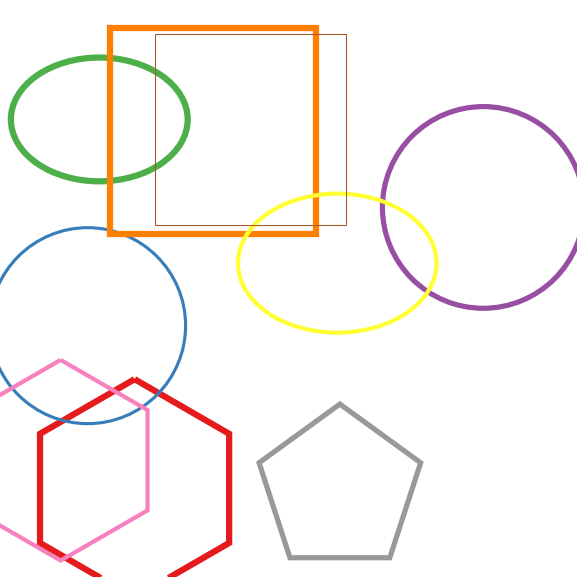[{"shape": "hexagon", "thickness": 3, "radius": 0.95, "center": [0.233, 0.153]}, {"shape": "circle", "thickness": 1.5, "radius": 0.85, "center": [0.152, 0.435]}, {"shape": "oval", "thickness": 3, "radius": 0.77, "center": [0.172, 0.792]}, {"shape": "circle", "thickness": 2.5, "radius": 0.87, "center": [0.837, 0.64]}, {"shape": "square", "thickness": 3, "radius": 0.89, "center": [0.369, 0.772]}, {"shape": "oval", "thickness": 2, "radius": 0.86, "center": [0.584, 0.543]}, {"shape": "square", "thickness": 0.5, "radius": 0.83, "center": [0.434, 0.775]}, {"shape": "hexagon", "thickness": 2, "radius": 0.87, "center": [0.105, 0.202]}, {"shape": "pentagon", "thickness": 2.5, "radius": 0.74, "center": [0.589, 0.152]}]